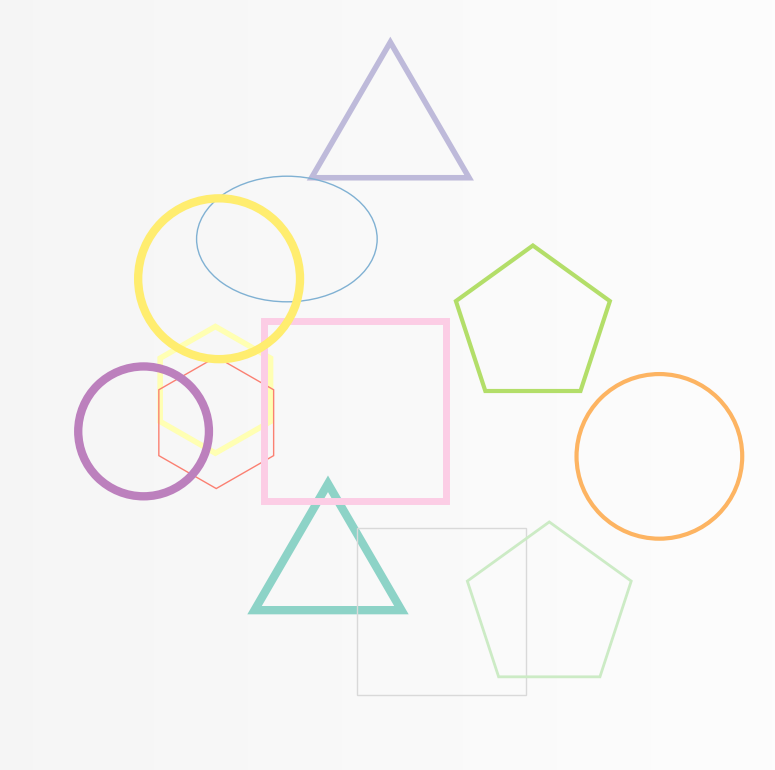[{"shape": "triangle", "thickness": 3, "radius": 0.55, "center": [0.423, 0.262]}, {"shape": "hexagon", "thickness": 2, "radius": 0.41, "center": [0.278, 0.494]}, {"shape": "triangle", "thickness": 2, "radius": 0.59, "center": [0.504, 0.828]}, {"shape": "hexagon", "thickness": 0.5, "radius": 0.43, "center": [0.279, 0.451]}, {"shape": "oval", "thickness": 0.5, "radius": 0.58, "center": [0.37, 0.69]}, {"shape": "circle", "thickness": 1.5, "radius": 0.53, "center": [0.851, 0.407]}, {"shape": "pentagon", "thickness": 1.5, "radius": 0.52, "center": [0.688, 0.577]}, {"shape": "square", "thickness": 2.5, "radius": 0.59, "center": [0.458, 0.466]}, {"shape": "square", "thickness": 0.5, "radius": 0.54, "center": [0.57, 0.206]}, {"shape": "circle", "thickness": 3, "radius": 0.42, "center": [0.185, 0.44]}, {"shape": "pentagon", "thickness": 1, "radius": 0.56, "center": [0.709, 0.211]}, {"shape": "circle", "thickness": 3, "radius": 0.52, "center": [0.283, 0.638]}]